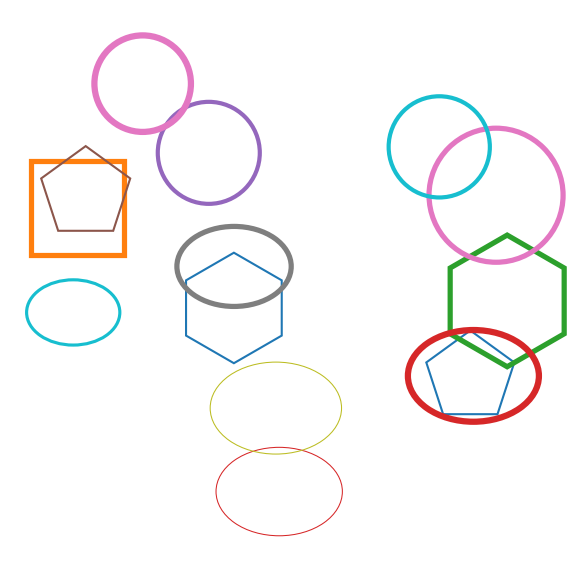[{"shape": "pentagon", "thickness": 1, "radius": 0.4, "center": [0.814, 0.347]}, {"shape": "hexagon", "thickness": 1, "radius": 0.48, "center": [0.405, 0.466]}, {"shape": "square", "thickness": 2.5, "radius": 0.41, "center": [0.134, 0.639]}, {"shape": "hexagon", "thickness": 2.5, "radius": 0.57, "center": [0.878, 0.478]}, {"shape": "oval", "thickness": 3, "radius": 0.57, "center": [0.82, 0.348]}, {"shape": "oval", "thickness": 0.5, "radius": 0.55, "center": [0.483, 0.148]}, {"shape": "circle", "thickness": 2, "radius": 0.44, "center": [0.362, 0.734]}, {"shape": "pentagon", "thickness": 1, "radius": 0.41, "center": [0.148, 0.665]}, {"shape": "circle", "thickness": 2.5, "radius": 0.58, "center": [0.859, 0.661]}, {"shape": "circle", "thickness": 3, "radius": 0.42, "center": [0.247, 0.854]}, {"shape": "oval", "thickness": 2.5, "radius": 0.49, "center": [0.405, 0.538]}, {"shape": "oval", "thickness": 0.5, "radius": 0.57, "center": [0.478, 0.292]}, {"shape": "circle", "thickness": 2, "radius": 0.44, "center": [0.761, 0.745]}, {"shape": "oval", "thickness": 1.5, "radius": 0.4, "center": [0.127, 0.458]}]